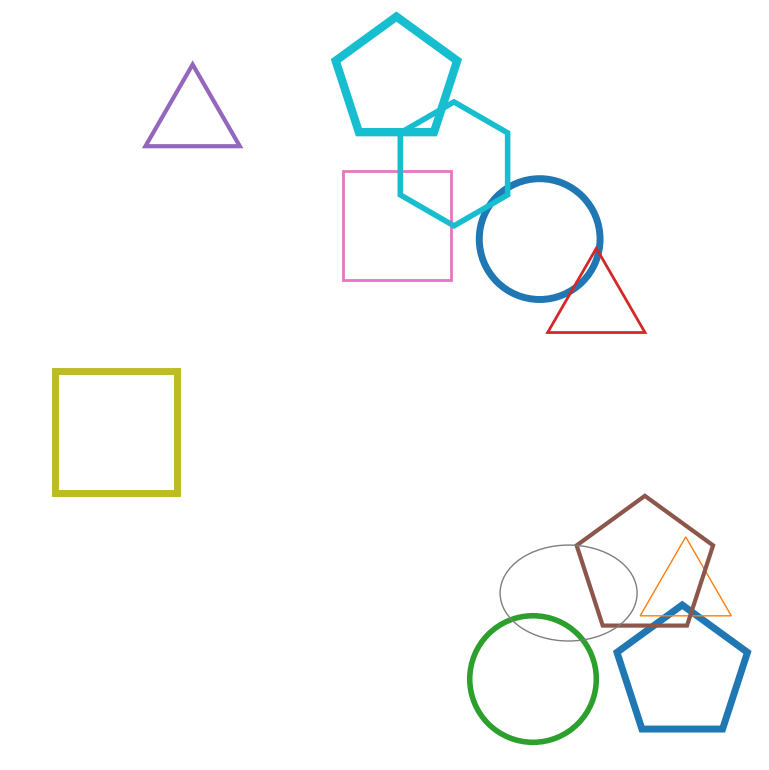[{"shape": "circle", "thickness": 2.5, "radius": 0.39, "center": [0.701, 0.689]}, {"shape": "pentagon", "thickness": 2.5, "radius": 0.45, "center": [0.886, 0.125]}, {"shape": "triangle", "thickness": 0.5, "radius": 0.34, "center": [0.891, 0.234]}, {"shape": "circle", "thickness": 2, "radius": 0.41, "center": [0.692, 0.118]}, {"shape": "triangle", "thickness": 1, "radius": 0.36, "center": [0.774, 0.605]}, {"shape": "triangle", "thickness": 1.5, "radius": 0.35, "center": [0.25, 0.845]}, {"shape": "pentagon", "thickness": 1.5, "radius": 0.47, "center": [0.837, 0.263]}, {"shape": "square", "thickness": 1, "radius": 0.35, "center": [0.515, 0.707]}, {"shape": "oval", "thickness": 0.5, "radius": 0.44, "center": [0.738, 0.23]}, {"shape": "square", "thickness": 2.5, "radius": 0.4, "center": [0.151, 0.439]}, {"shape": "pentagon", "thickness": 3, "radius": 0.41, "center": [0.515, 0.895]}, {"shape": "hexagon", "thickness": 2, "radius": 0.4, "center": [0.59, 0.787]}]